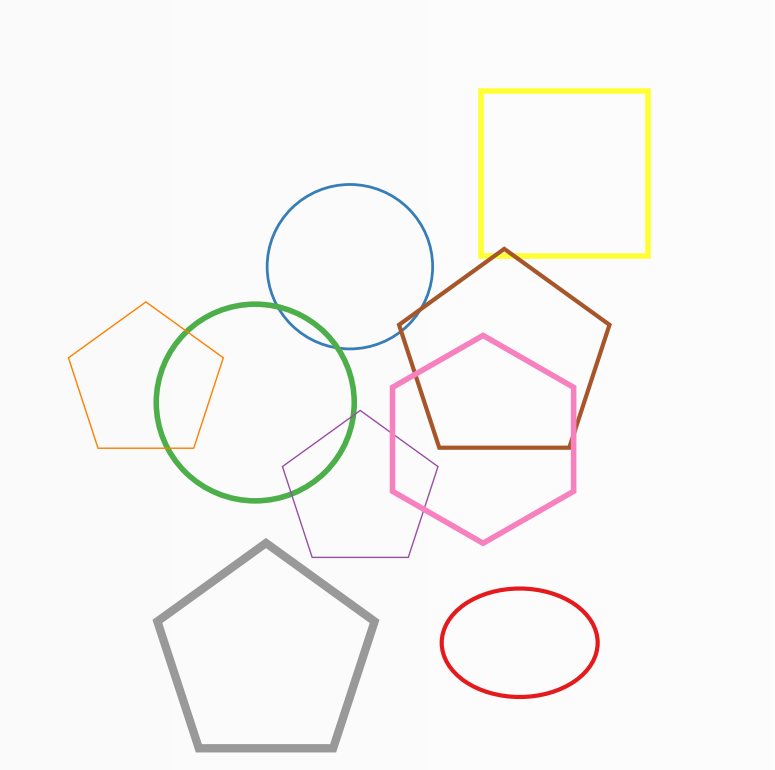[{"shape": "oval", "thickness": 1.5, "radius": 0.5, "center": [0.671, 0.165]}, {"shape": "circle", "thickness": 1, "radius": 0.53, "center": [0.451, 0.654]}, {"shape": "circle", "thickness": 2, "radius": 0.64, "center": [0.329, 0.477]}, {"shape": "pentagon", "thickness": 0.5, "radius": 0.53, "center": [0.465, 0.361]}, {"shape": "pentagon", "thickness": 0.5, "radius": 0.53, "center": [0.188, 0.503]}, {"shape": "square", "thickness": 2, "radius": 0.54, "center": [0.728, 0.775]}, {"shape": "pentagon", "thickness": 1.5, "radius": 0.71, "center": [0.651, 0.534]}, {"shape": "hexagon", "thickness": 2, "radius": 0.67, "center": [0.623, 0.429]}, {"shape": "pentagon", "thickness": 3, "radius": 0.74, "center": [0.343, 0.147]}]